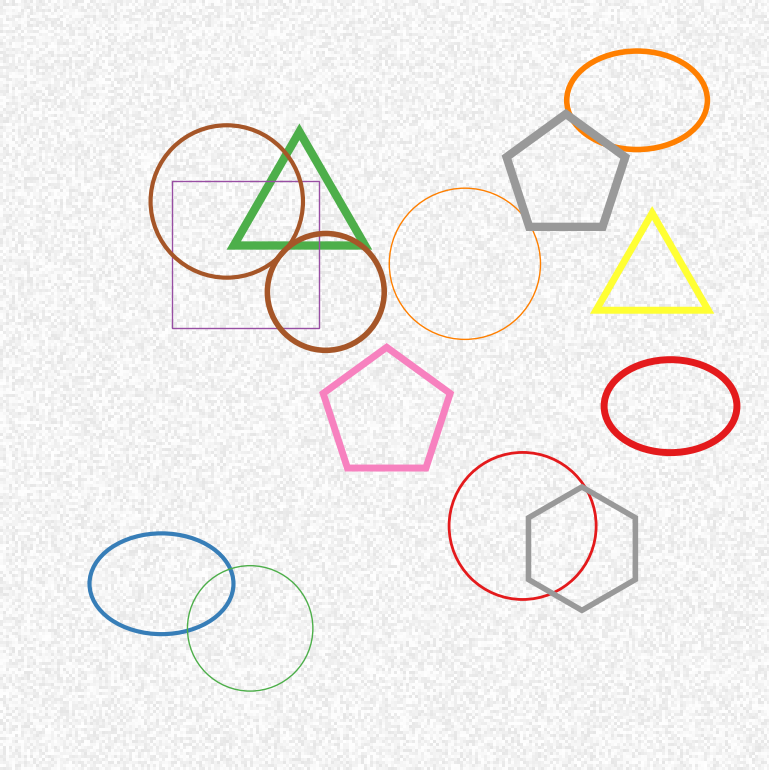[{"shape": "oval", "thickness": 2.5, "radius": 0.43, "center": [0.871, 0.473]}, {"shape": "circle", "thickness": 1, "radius": 0.48, "center": [0.679, 0.317]}, {"shape": "oval", "thickness": 1.5, "radius": 0.47, "center": [0.21, 0.242]}, {"shape": "circle", "thickness": 0.5, "radius": 0.41, "center": [0.325, 0.184]}, {"shape": "triangle", "thickness": 3, "radius": 0.49, "center": [0.389, 0.73]}, {"shape": "square", "thickness": 0.5, "radius": 0.48, "center": [0.319, 0.67]}, {"shape": "circle", "thickness": 0.5, "radius": 0.49, "center": [0.604, 0.657]}, {"shape": "oval", "thickness": 2, "radius": 0.46, "center": [0.827, 0.87]}, {"shape": "triangle", "thickness": 2.5, "radius": 0.42, "center": [0.847, 0.639]}, {"shape": "circle", "thickness": 1.5, "radius": 0.49, "center": [0.295, 0.738]}, {"shape": "circle", "thickness": 2, "radius": 0.38, "center": [0.423, 0.621]}, {"shape": "pentagon", "thickness": 2.5, "radius": 0.43, "center": [0.502, 0.462]}, {"shape": "pentagon", "thickness": 3, "radius": 0.41, "center": [0.735, 0.771]}, {"shape": "hexagon", "thickness": 2, "radius": 0.4, "center": [0.756, 0.287]}]